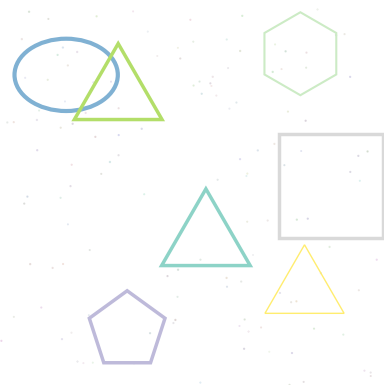[{"shape": "triangle", "thickness": 2.5, "radius": 0.66, "center": [0.535, 0.377]}, {"shape": "pentagon", "thickness": 2.5, "radius": 0.52, "center": [0.33, 0.141]}, {"shape": "oval", "thickness": 3, "radius": 0.67, "center": [0.172, 0.806]}, {"shape": "triangle", "thickness": 2.5, "radius": 0.66, "center": [0.307, 0.755]}, {"shape": "square", "thickness": 2.5, "radius": 0.67, "center": [0.86, 0.517]}, {"shape": "hexagon", "thickness": 1.5, "radius": 0.54, "center": [0.78, 0.86]}, {"shape": "triangle", "thickness": 1, "radius": 0.59, "center": [0.791, 0.245]}]